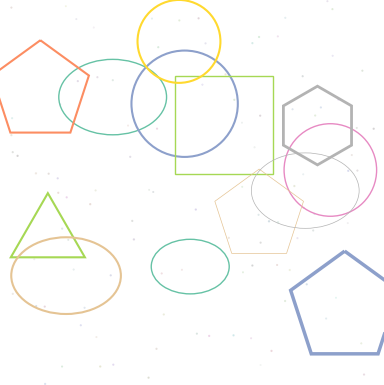[{"shape": "oval", "thickness": 1, "radius": 0.7, "center": [0.293, 0.748]}, {"shape": "oval", "thickness": 1, "radius": 0.51, "center": [0.494, 0.308]}, {"shape": "pentagon", "thickness": 1.5, "radius": 0.66, "center": [0.105, 0.763]}, {"shape": "pentagon", "thickness": 2.5, "radius": 0.74, "center": [0.895, 0.2]}, {"shape": "circle", "thickness": 1.5, "radius": 0.69, "center": [0.48, 0.731]}, {"shape": "circle", "thickness": 1, "radius": 0.6, "center": [0.858, 0.558]}, {"shape": "square", "thickness": 1, "radius": 0.63, "center": [0.582, 0.675]}, {"shape": "triangle", "thickness": 1.5, "radius": 0.56, "center": [0.124, 0.387]}, {"shape": "circle", "thickness": 1.5, "radius": 0.54, "center": [0.465, 0.892]}, {"shape": "oval", "thickness": 1.5, "radius": 0.71, "center": [0.172, 0.284]}, {"shape": "pentagon", "thickness": 0.5, "radius": 0.61, "center": [0.673, 0.44]}, {"shape": "oval", "thickness": 0.5, "radius": 0.7, "center": [0.793, 0.505]}, {"shape": "hexagon", "thickness": 2, "radius": 0.51, "center": [0.825, 0.674]}]